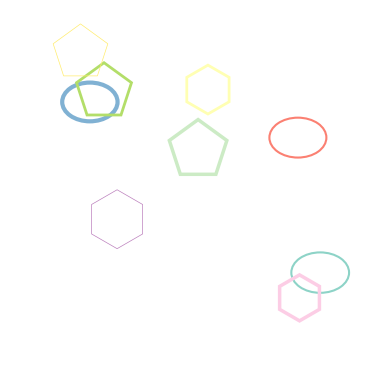[{"shape": "oval", "thickness": 1.5, "radius": 0.37, "center": [0.832, 0.292]}, {"shape": "hexagon", "thickness": 2, "radius": 0.32, "center": [0.54, 0.767]}, {"shape": "oval", "thickness": 1.5, "radius": 0.37, "center": [0.774, 0.643]}, {"shape": "oval", "thickness": 3, "radius": 0.36, "center": [0.233, 0.735]}, {"shape": "pentagon", "thickness": 2, "radius": 0.38, "center": [0.27, 0.762]}, {"shape": "hexagon", "thickness": 2.5, "radius": 0.3, "center": [0.778, 0.226]}, {"shape": "hexagon", "thickness": 0.5, "radius": 0.38, "center": [0.304, 0.431]}, {"shape": "pentagon", "thickness": 2.5, "radius": 0.39, "center": [0.515, 0.611]}, {"shape": "pentagon", "thickness": 0.5, "radius": 0.37, "center": [0.209, 0.863]}]